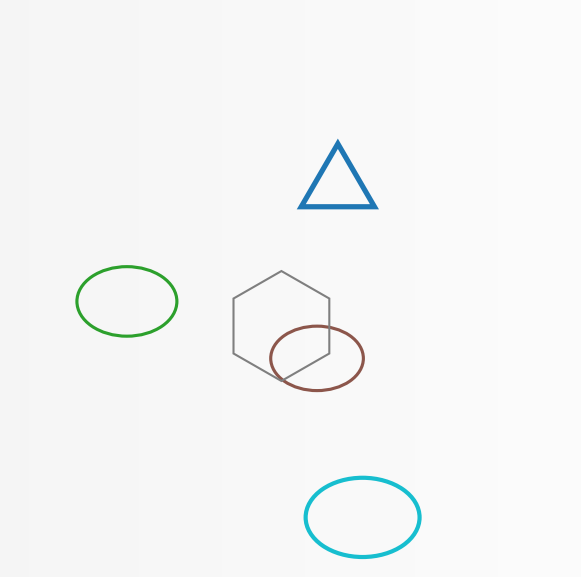[{"shape": "triangle", "thickness": 2.5, "radius": 0.36, "center": [0.581, 0.677]}, {"shape": "oval", "thickness": 1.5, "radius": 0.43, "center": [0.218, 0.477]}, {"shape": "oval", "thickness": 1.5, "radius": 0.4, "center": [0.545, 0.379]}, {"shape": "hexagon", "thickness": 1, "radius": 0.48, "center": [0.484, 0.435]}, {"shape": "oval", "thickness": 2, "radius": 0.49, "center": [0.624, 0.103]}]